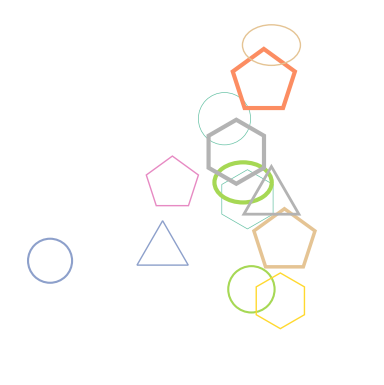[{"shape": "circle", "thickness": 0.5, "radius": 0.34, "center": [0.583, 0.692]}, {"shape": "hexagon", "thickness": 0.5, "radius": 0.38, "center": [0.643, 0.482]}, {"shape": "pentagon", "thickness": 3, "radius": 0.42, "center": [0.685, 0.788]}, {"shape": "triangle", "thickness": 1, "radius": 0.38, "center": [0.422, 0.35]}, {"shape": "circle", "thickness": 1.5, "radius": 0.29, "center": [0.13, 0.323]}, {"shape": "pentagon", "thickness": 1, "radius": 0.36, "center": [0.448, 0.523]}, {"shape": "oval", "thickness": 3, "radius": 0.37, "center": [0.631, 0.526]}, {"shape": "circle", "thickness": 1.5, "radius": 0.3, "center": [0.653, 0.249]}, {"shape": "hexagon", "thickness": 1, "radius": 0.36, "center": [0.728, 0.219]}, {"shape": "oval", "thickness": 1, "radius": 0.38, "center": [0.705, 0.883]}, {"shape": "pentagon", "thickness": 2.5, "radius": 0.42, "center": [0.739, 0.374]}, {"shape": "triangle", "thickness": 2, "radius": 0.41, "center": [0.705, 0.485]}, {"shape": "hexagon", "thickness": 3, "radius": 0.42, "center": [0.614, 0.606]}]